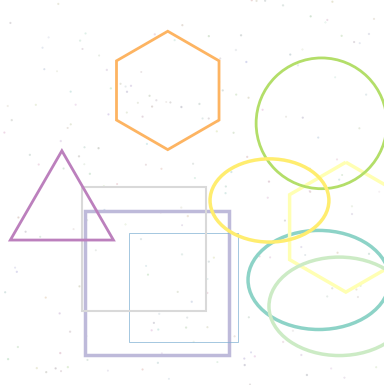[{"shape": "oval", "thickness": 2.5, "radius": 0.92, "center": [0.828, 0.273]}, {"shape": "hexagon", "thickness": 2.5, "radius": 0.84, "center": [0.898, 0.41]}, {"shape": "square", "thickness": 2.5, "radius": 0.94, "center": [0.408, 0.266]}, {"shape": "square", "thickness": 0.5, "radius": 0.71, "center": [0.477, 0.252]}, {"shape": "hexagon", "thickness": 2, "radius": 0.77, "center": [0.436, 0.765]}, {"shape": "circle", "thickness": 2, "radius": 0.85, "center": [0.835, 0.68]}, {"shape": "square", "thickness": 1.5, "radius": 0.8, "center": [0.374, 0.353]}, {"shape": "triangle", "thickness": 2, "radius": 0.77, "center": [0.161, 0.454]}, {"shape": "oval", "thickness": 2.5, "radius": 0.91, "center": [0.881, 0.204]}, {"shape": "oval", "thickness": 2.5, "radius": 0.77, "center": [0.7, 0.479]}]